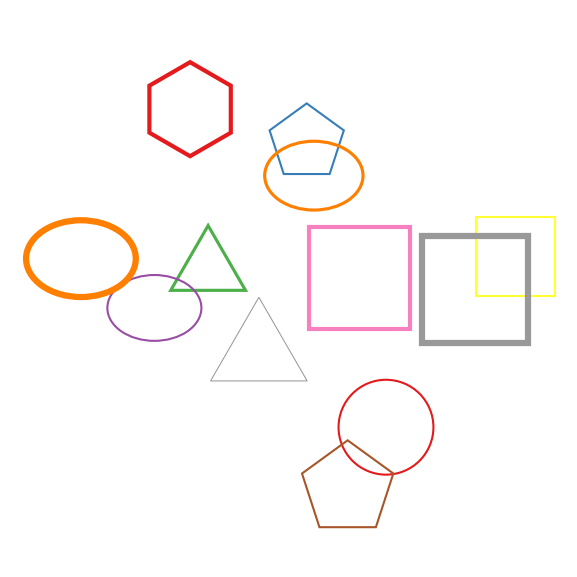[{"shape": "hexagon", "thickness": 2, "radius": 0.41, "center": [0.329, 0.81]}, {"shape": "circle", "thickness": 1, "radius": 0.41, "center": [0.668, 0.259]}, {"shape": "pentagon", "thickness": 1, "radius": 0.34, "center": [0.531, 0.752]}, {"shape": "triangle", "thickness": 1.5, "radius": 0.37, "center": [0.36, 0.534]}, {"shape": "oval", "thickness": 1, "radius": 0.41, "center": [0.267, 0.466]}, {"shape": "oval", "thickness": 1.5, "radius": 0.43, "center": [0.543, 0.695]}, {"shape": "oval", "thickness": 3, "radius": 0.47, "center": [0.14, 0.551]}, {"shape": "square", "thickness": 1, "radius": 0.34, "center": [0.892, 0.555]}, {"shape": "pentagon", "thickness": 1, "radius": 0.42, "center": [0.602, 0.154]}, {"shape": "square", "thickness": 2, "radius": 0.44, "center": [0.623, 0.518]}, {"shape": "square", "thickness": 3, "radius": 0.46, "center": [0.822, 0.498]}, {"shape": "triangle", "thickness": 0.5, "radius": 0.48, "center": [0.448, 0.388]}]